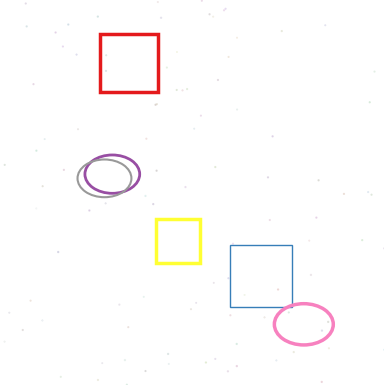[{"shape": "square", "thickness": 2.5, "radius": 0.38, "center": [0.335, 0.836]}, {"shape": "square", "thickness": 1, "radius": 0.4, "center": [0.678, 0.284]}, {"shape": "oval", "thickness": 2, "radius": 0.36, "center": [0.292, 0.548]}, {"shape": "square", "thickness": 2.5, "radius": 0.29, "center": [0.462, 0.375]}, {"shape": "oval", "thickness": 2.5, "radius": 0.38, "center": [0.789, 0.158]}, {"shape": "oval", "thickness": 1.5, "radius": 0.35, "center": [0.271, 0.537]}]